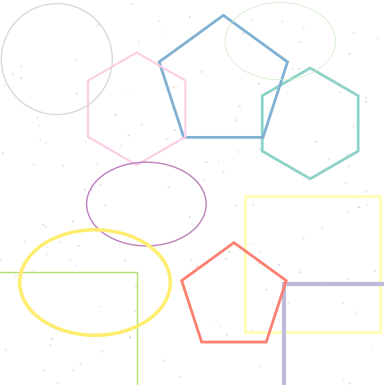[{"shape": "hexagon", "thickness": 2, "radius": 0.72, "center": [0.806, 0.679]}, {"shape": "square", "thickness": 2, "radius": 0.88, "center": [0.812, 0.313]}, {"shape": "square", "thickness": 3, "radius": 0.72, "center": [0.883, 0.118]}, {"shape": "pentagon", "thickness": 2, "radius": 0.71, "center": [0.608, 0.227]}, {"shape": "pentagon", "thickness": 2, "radius": 0.88, "center": [0.58, 0.785]}, {"shape": "square", "thickness": 1, "radius": 0.91, "center": [0.174, 0.112]}, {"shape": "hexagon", "thickness": 1.5, "radius": 0.73, "center": [0.355, 0.718]}, {"shape": "circle", "thickness": 1, "radius": 0.72, "center": [0.148, 0.847]}, {"shape": "oval", "thickness": 1, "radius": 0.78, "center": [0.38, 0.47]}, {"shape": "oval", "thickness": 0.5, "radius": 0.72, "center": [0.728, 0.893]}, {"shape": "oval", "thickness": 2.5, "radius": 0.98, "center": [0.247, 0.266]}]